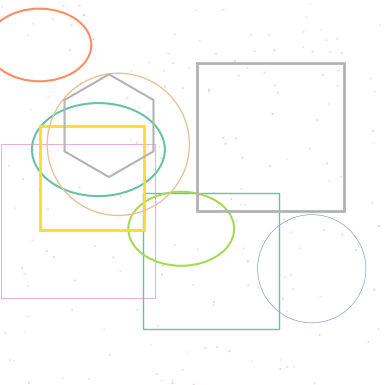[{"shape": "oval", "thickness": 1.5, "radius": 0.86, "center": [0.256, 0.611]}, {"shape": "square", "thickness": 1, "radius": 0.88, "center": [0.548, 0.322]}, {"shape": "oval", "thickness": 1.5, "radius": 0.67, "center": [0.102, 0.883]}, {"shape": "circle", "thickness": 0.5, "radius": 0.7, "center": [0.81, 0.302]}, {"shape": "square", "thickness": 0.5, "radius": 1.0, "center": [0.203, 0.427]}, {"shape": "oval", "thickness": 1.5, "radius": 0.69, "center": [0.471, 0.406]}, {"shape": "square", "thickness": 2, "radius": 0.68, "center": [0.239, 0.538]}, {"shape": "circle", "thickness": 1, "radius": 0.92, "center": [0.307, 0.625]}, {"shape": "square", "thickness": 2, "radius": 0.96, "center": [0.703, 0.644]}, {"shape": "hexagon", "thickness": 1.5, "radius": 0.67, "center": [0.283, 0.674]}]